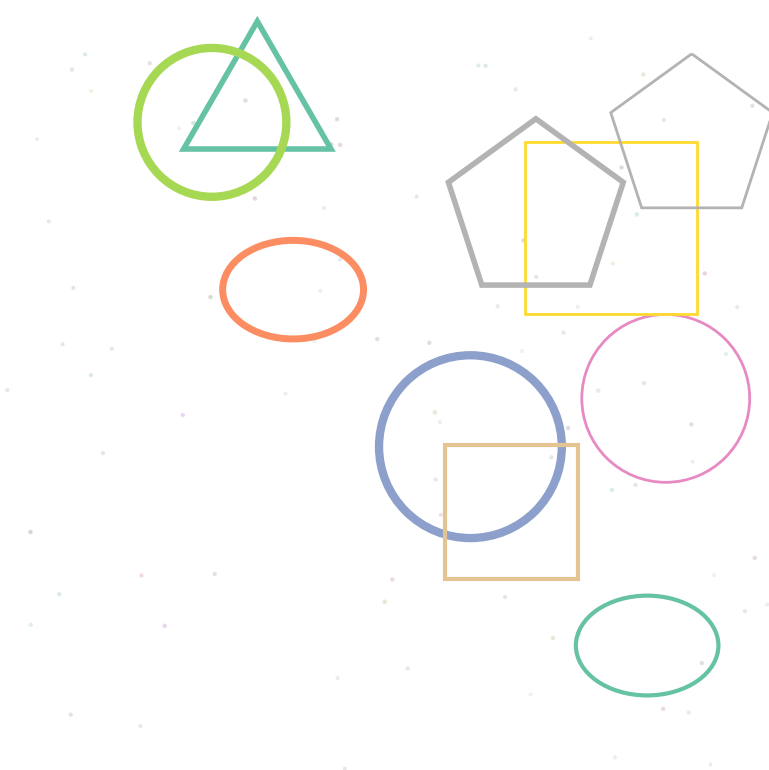[{"shape": "oval", "thickness": 1.5, "radius": 0.46, "center": [0.84, 0.162]}, {"shape": "triangle", "thickness": 2, "radius": 0.55, "center": [0.334, 0.862]}, {"shape": "oval", "thickness": 2.5, "radius": 0.46, "center": [0.381, 0.624]}, {"shape": "circle", "thickness": 3, "radius": 0.59, "center": [0.611, 0.42]}, {"shape": "circle", "thickness": 1, "radius": 0.55, "center": [0.865, 0.483]}, {"shape": "circle", "thickness": 3, "radius": 0.48, "center": [0.275, 0.841]}, {"shape": "square", "thickness": 1, "radius": 0.56, "center": [0.793, 0.704]}, {"shape": "square", "thickness": 1.5, "radius": 0.43, "center": [0.664, 0.335]}, {"shape": "pentagon", "thickness": 1, "radius": 0.55, "center": [0.898, 0.82]}, {"shape": "pentagon", "thickness": 2, "radius": 0.6, "center": [0.696, 0.726]}]